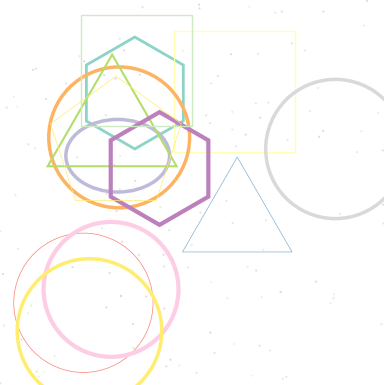[{"shape": "hexagon", "thickness": 2, "radius": 0.73, "center": [0.35, 0.758]}, {"shape": "square", "thickness": 1, "radius": 0.78, "center": [0.61, 0.762]}, {"shape": "oval", "thickness": 2.5, "radius": 0.67, "center": [0.306, 0.595]}, {"shape": "circle", "thickness": 0.5, "radius": 0.9, "center": [0.217, 0.214]}, {"shape": "triangle", "thickness": 0.5, "radius": 0.82, "center": [0.616, 0.428]}, {"shape": "circle", "thickness": 2.5, "radius": 0.91, "center": [0.31, 0.643]}, {"shape": "triangle", "thickness": 1.5, "radius": 0.97, "center": [0.291, 0.665]}, {"shape": "circle", "thickness": 3, "radius": 0.88, "center": [0.288, 0.248]}, {"shape": "circle", "thickness": 2.5, "radius": 0.9, "center": [0.871, 0.613]}, {"shape": "hexagon", "thickness": 3, "radius": 0.73, "center": [0.414, 0.562]}, {"shape": "square", "thickness": 1, "radius": 0.72, "center": [0.354, 0.817]}, {"shape": "circle", "thickness": 2.5, "radius": 0.94, "center": [0.233, 0.14]}, {"shape": "pentagon", "thickness": 0.5, "radius": 0.89, "center": [0.301, 0.623]}]